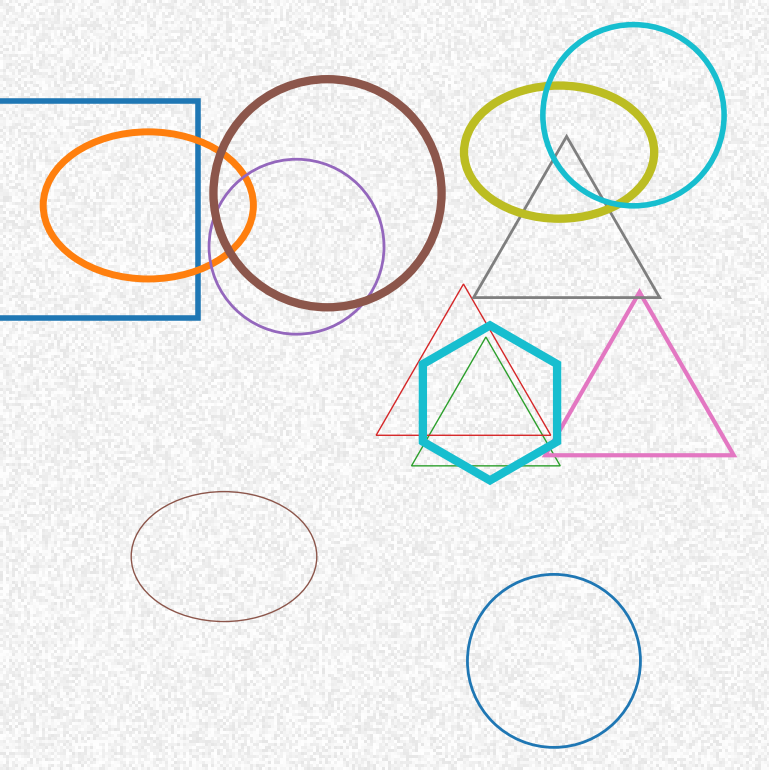[{"shape": "square", "thickness": 2, "radius": 0.71, "center": [0.116, 0.728]}, {"shape": "circle", "thickness": 1, "radius": 0.56, "center": [0.719, 0.142]}, {"shape": "oval", "thickness": 2.5, "radius": 0.68, "center": [0.193, 0.733]}, {"shape": "triangle", "thickness": 0.5, "radius": 0.56, "center": [0.631, 0.451]}, {"shape": "triangle", "thickness": 0.5, "radius": 0.65, "center": [0.602, 0.5]}, {"shape": "circle", "thickness": 1, "radius": 0.57, "center": [0.385, 0.68]}, {"shape": "oval", "thickness": 0.5, "radius": 0.6, "center": [0.291, 0.277]}, {"shape": "circle", "thickness": 3, "radius": 0.74, "center": [0.425, 0.749]}, {"shape": "triangle", "thickness": 1.5, "radius": 0.71, "center": [0.831, 0.479]}, {"shape": "triangle", "thickness": 1, "radius": 0.7, "center": [0.736, 0.683]}, {"shape": "oval", "thickness": 3, "radius": 0.62, "center": [0.726, 0.802]}, {"shape": "circle", "thickness": 2, "radius": 0.59, "center": [0.823, 0.85]}, {"shape": "hexagon", "thickness": 3, "radius": 0.5, "center": [0.636, 0.477]}]